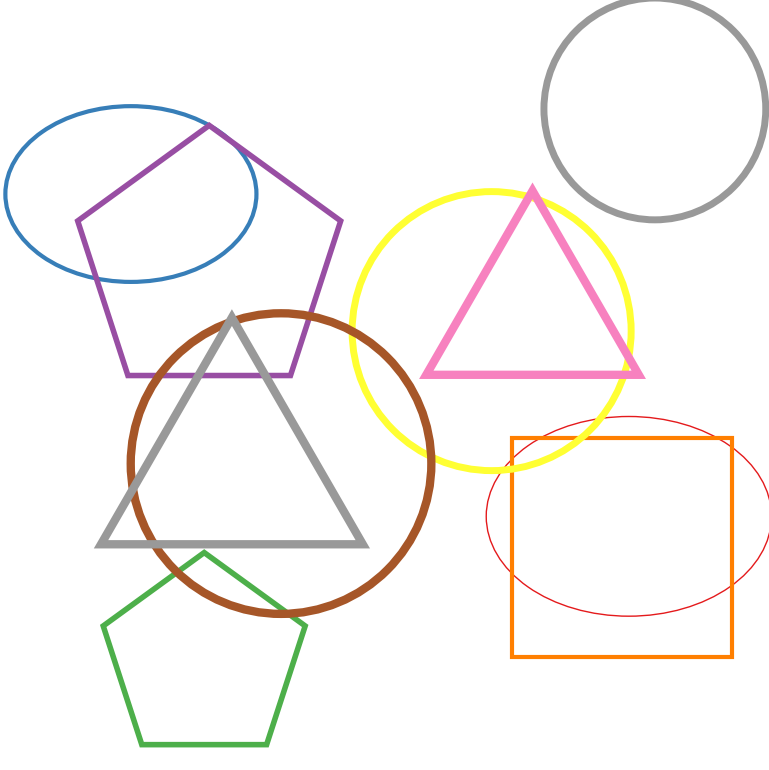[{"shape": "oval", "thickness": 0.5, "radius": 0.93, "center": [0.817, 0.329]}, {"shape": "oval", "thickness": 1.5, "radius": 0.82, "center": [0.17, 0.748]}, {"shape": "pentagon", "thickness": 2, "radius": 0.69, "center": [0.265, 0.144]}, {"shape": "pentagon", "thickness": 2, "radius": 0.9, "center": [0.272, 0.658]}, {"shape": "square", "thickness": 1.5, "radius": 0.71, "center": [0.808, 0.289]}, {"shape": "circle", "thickness": 2.5, "radius": 0.91, "center": [0.638, 0.57]}, {"shape": "circle", "thickness": 3, "radius": 0.98, "center": [0.365, 0.398]}, {"shape": "triangle", "thickness": 3, "radius": 0.8, "center": [0.692, 0.593]}, {"shape": "circle", "thickness": 2.5, "radius": 0.72, "center": [0.85, 0.859]}, {"shape": "triangle", "thickness": 3, "radius": 0.98, "center": [0.301, 0.391]}]